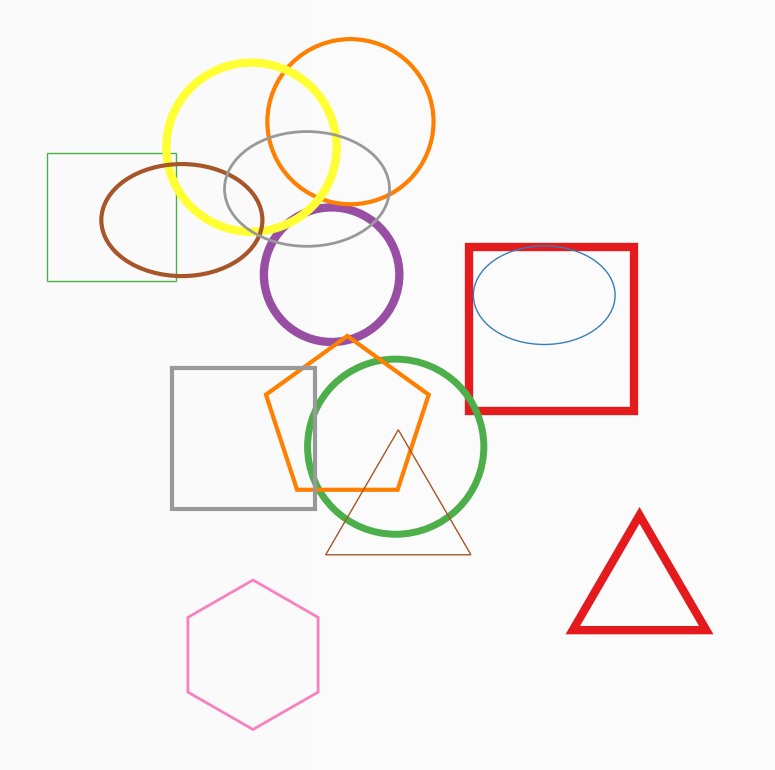[{"shape": "square", "thickness": 3, "radius": 0.53, "center": [0.711, 0.573]}, {"shape": "triangle", "thickness": 3, "radius": 0.5, "center": [0.825, 0.231]}, {"shape": "oval", "thickness": 0.5, "radius": 0.46, "center": [0.702, 0.617]}, {"shape": "square", "thickness": 0.5, "radius": 0.42, "center": [0.144, 0.718]}, {"shape": "circle", "thickness": 2.5, "radius": 0.57, "center": [0.511, 0.42]}, {"shape": "circle", "thickness": 3, "radius": 0.44, "center": [0.428, 0.643]}, {"shape": "circle", "thickness": 1.5, "radius": 0.54, "center": [0.452, 0.842]}, {"shape": "pentagon", "thickness": 1.5, "radius": 0.55, "center": [0.448, 0.453]}, {"shape": "circle", "thickness": 3, "radius": 0.55, "center": [0.325, 0.809]}, {"shape": "oval", "thickness": 1.5, "radius": 0.52, "center": [0.235, 0.714]}, {"shape": "triangle", "thickness": 0.5, "radius": 0.54, "center": [0.514, 0.334]}, {"shape": "hexagon", "thickness": 1, "radius": 0.49, "center": [0.326, 0.15]}, {"shape": "square", "thickness": 1.5, "radius": 0.46, "center": [0.314, 0.431]}, {"shape": "oval", "thickness": 1, "radius": 0.53, "center": [0.396, 0.755]}]